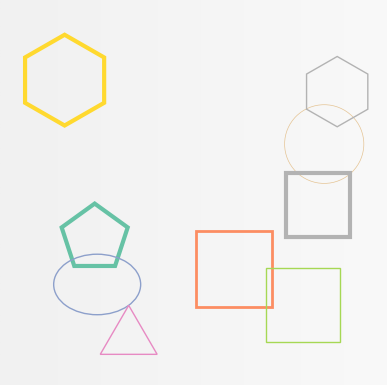[{"shape": "pentagon", "thickness": 3, "radius": 0.45, "center": [0.244, 0.382]}, {"shape": "square", "thickness": 2, "radius": 0.49, "center": [0.604, 0.302]}, {"shape": "oval", "thickness": 1, "radius": 0.56, "center": [0.251, 0.261]}, {"shape": "triangle", "thickness": 1, "radius": 0.42, "center": [0.332, 0.122]}, {"shape": "square", "thickness": 1, "radius": 0.48, "center": [0.782, 0.208]}, {"shape": "hexagon", "thickness": 3, "radius": 0.59, "center": [0.167, 0.792]}, {"shape": "circle", "thickness": 0.5, "radius": 0.51, "center": [0.837, 0.626]}, {"shape": "hexagon", "thickness": 1, "radius": 0.46, "center": [0.87, 0.762]}, {"shape": "square", "thickness": 3, "radius": 0.41, "center": [0.82, 0.467]}]